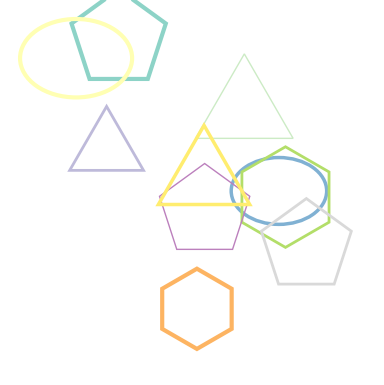[{"shape": "pentagon", "thickness": 3, "radius": 0.64, "center": [0.308, 0.899]}, {"shape": "oval", "thickness": 3, "radius": 0.73, "center": [0.198, 0.849]}, {"shape": "triangle", "thickness": 2, "radius": 0.55, "center": [0.277, 0.613]}, {"shape": "oval", "thickness": 2.5, "radius": 0.62, "center": [0.725, 0.504]}, {"shape": "hexagon", "thickness": 3, "radius": 0.52, "center": [0.511, 0.198]}, {"shape": "hexagon", "thickness": 2, "radius": 0.65, "center": [0.741, 0.488]}, {"shape": "pentagon", "thickness": 2, "radius": 0.61, "center": [0.796, 0.361]}, {"shape": "pentagon", "thickness": 1, "radius": 0.62, "center": [0.532, 0.452]}, {"shape": "triangle", "thickness": 1, "radius": 0.73, "center": [0.635, 0.714]}, {"shape": "triangle", "thickness": 2.5, "radius": 0.68, "center": [0.53, 0.537]}]